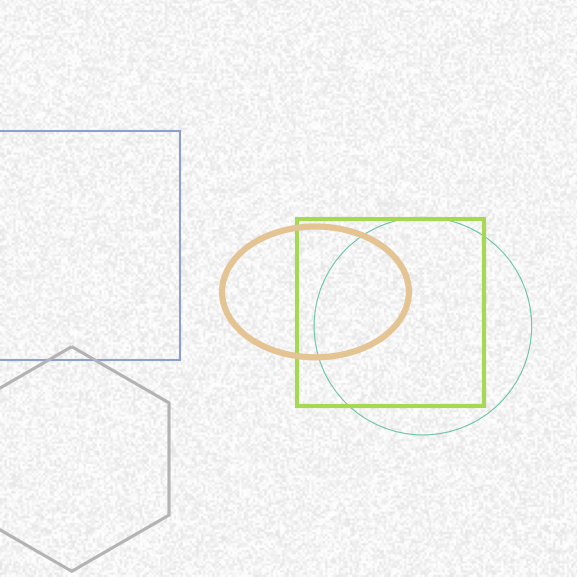[{"shape": "circle", "thickness": 0.5, "radius": 0.94, "center": [0.732, 0.434]}, {"shape": "square", "thickness": 1, "radius": 0.99, "center": [0.113, 0.574]}, {"shape": "square", "thickness": 2, "radius": 0.81, "center": [0.676, 0.458]}, {"shape": "oval", "thickness": 3, "radius": 0.81, "center": [0.546, 0.494]}, {"shape": "hexagon", "thickness": 1.5, "radius": 0.97, "center": [0.124, 0.204]}]